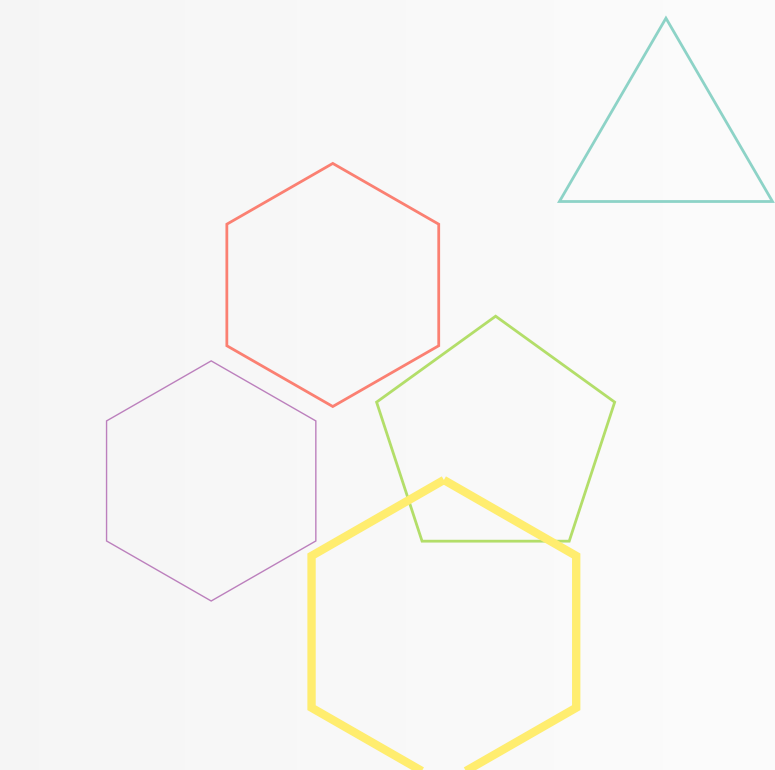[{"shape": "triangle", "thickness": 1, "radius": 0.79, "center": [0.859, 0.818]}, {"shape": "hexagon", "thickness": 1, "radius": 0.79, "center": [0.429, 0.63]}, {"shape": "pentagon", "thickness": 1, "radius": 0.81, "center": [0.64, 0.428]}, {"shape": "hexagon", "thickness": 0.5, "radius": 0.78, "center": [0.273, 0.375]}, {"shape": "hexagon", "thickness": 3, "radius": 0.99, "center": [0.573, 0.179]}]